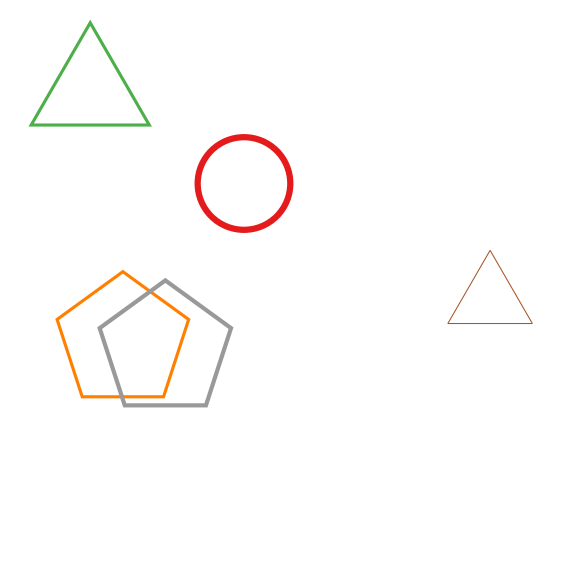[{"shape": "circle", "thickness": 3, "radius": 0.4, "center": [0.422, 0.681]}, {"shape": "triangle", "thickness": 1.5, "radius": 0.59, "center": [0.156, 0.842]}, {"shape": "pentagon", "thickness": 1.5, "radius": 0.6, "center": [0.213, 0.409]}, {"shape": "triangle", "thickness": 0.5, "radius": 0.42, "center": [0.849, 0.481]}, {"shape": "pentagon", "thickness": 2, "radius": 0.6, "center": [0.286, 0.394]}]